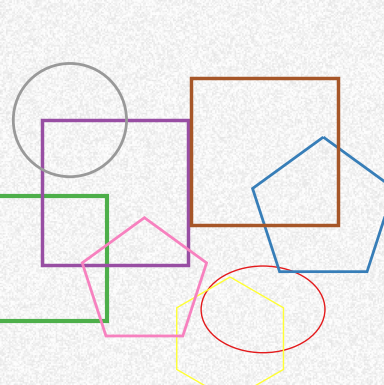[{"shape": "oval", "thickness": 1, "radius": 0.8, "center": [0.683, 0.196]}, {"shape": "pentagon", "thickness": 2, "radius": 0.97, "center": [0.84, 0.451]}, {"shape": "square", "thickness": 3, "radius": 0.81, "center": [0.117, 0.328]}, {"shape": "square", "thickness": 2.5, "radius": 0.94, "center": [0.299, 0.5]}, {"shape": "hexagon", "thickness": 1, "radius": 0.8, "center": [0.598, 0.12]}, {"shape": "square", "thickness": 2.5, "radius": 0.96, "center": [0.687, 0.606]}, {"shape": "pentagon", "thickness": 2, "radius": 0.85, "center": [0.375, 0.265]}, {"shape": "circle", "thickness": 2, "radius": 0.74, "center": [0.182, 0.688]}]